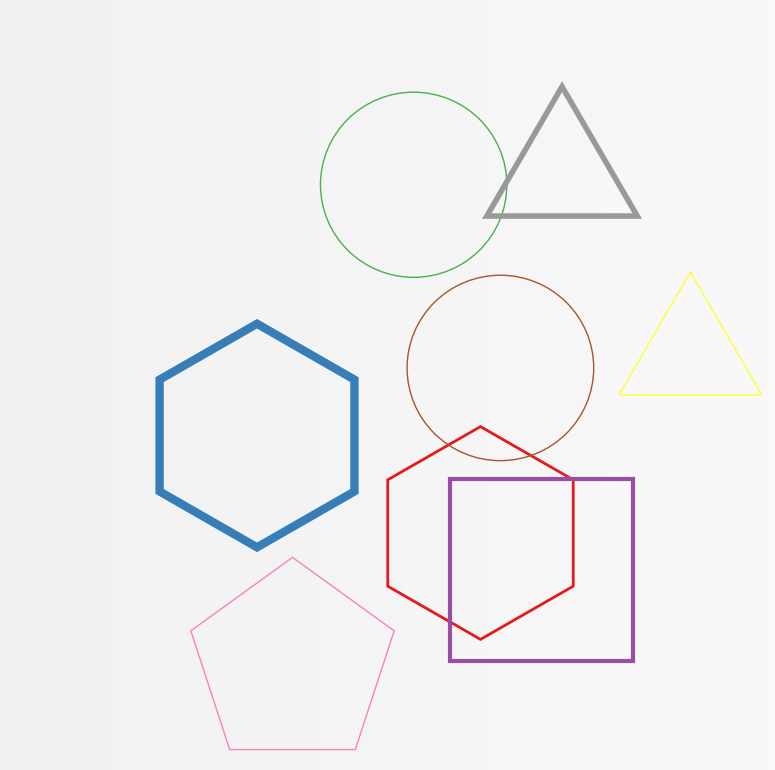[{"shape": "hexagon", "thickness": 1, "radius": 0.69, "center": [0.62, 0.308]}, {"shape": "hexagon", "thickness": 3, "radius": 0.73, "center": [0.332, 0.434]}, {"shape": "circle", "thickness": 0.5, "radius": 0.6, "center": [0.534, 0.76]}, {"shape": "square", "thickness": 1.5, "radius": 0.59, "center": [0.699, 0.26]}, {"shape": "triangle", "thickness": 0.5, "radius": 0.53, "center": [0.891, 0.54]}, {"shape": "circle", "thickness": 0.5, "radius": 0.6, "center": [0.646, 0.522]}, {"shape": "pentagon", "thickness": 0.5, "radius": 0.69, "center": [0.377, 0.138]}, {"shape": "triangle", "thickness": 2, "radius": 0.56, "center": [0.725, 0.775]}]